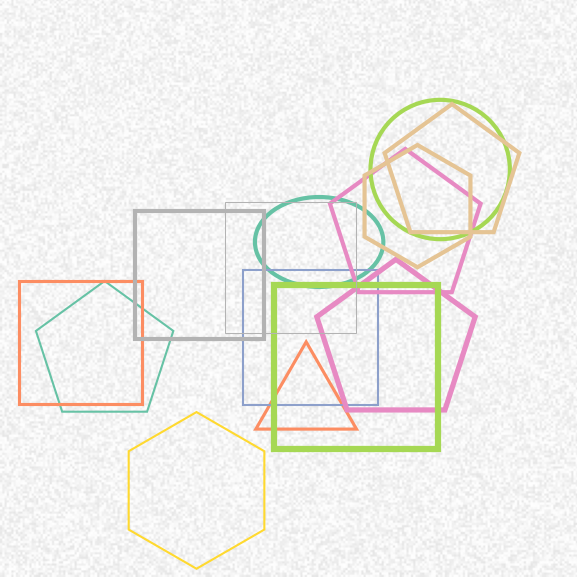[{"shape": "pentagon", "thickness": 1, "radius": 0.63, "center": [0.181, 0.387]}, {"shape": "oval", "thickness": 2, "radius": 0.56, "center": [0.553, 0.58]}, {"shape": "square", "thickness": 1.5, "radius": 0.53, "center": [0.139, 0.407]}, {"shape": "triangle", "thickness": 1.5, "radius": 0.5, "center": [0.53, 0.306]}, {"shape": "square", "thickness": 1, "radius": 0.58, "center": [0.537, 0.414]}, {"shape": "pentagon", "thickness": 2.5, "radius": 0.72, "center": [0.686, 0.406]}, {"shape": "pentagon", "thickness": 2, "radius": 0.69, "center": [0.702, 0.604]}, {"shape": "square", "thickness": 3, "radius": 0.71, "center": [0.616, 0.364]}, {"shape": "circle", "thickness": 2, "radius": 0.6, "center": [0.762, 0.706]}, {"shape": "hexagon", "thickness": 1, "radius": 0.68, "center": [0.34, 0.15]}, {"shape": "hexagon", "thickness": 2, "radius": 0.53, "center": [0.723, 0.642]}, {"shape": "pentagon", "thickness": 2, "radius": 0.61, "center": [0.783, 0.696]}, {"shape": "square", "thickness": 0.5, "radius": 0.57, "center": [0.503, 0.536]}, {"shape": "square", "thickness": 2, "radius": 0.56, "center": [0.346, 0.523]}]